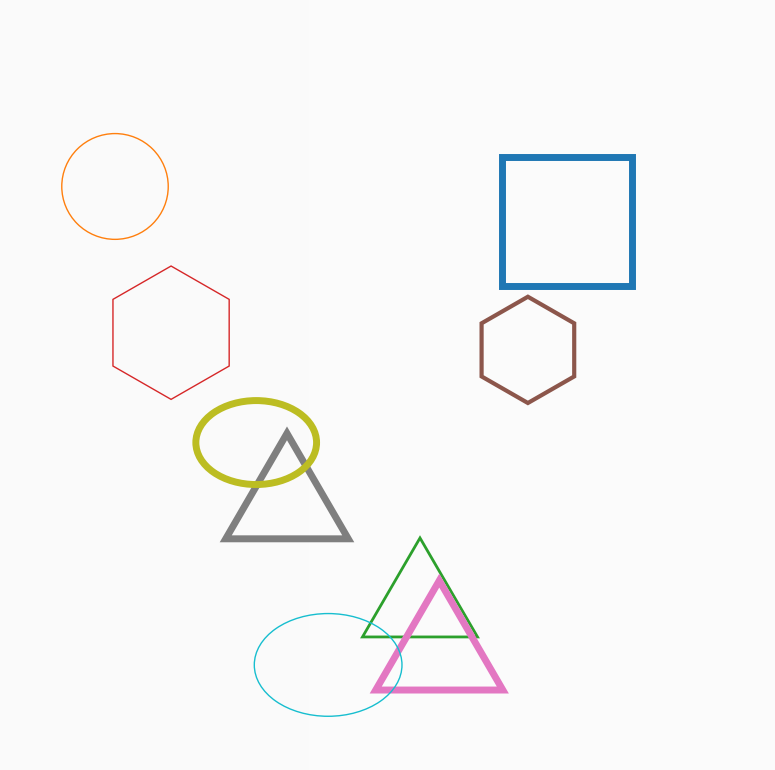[{"shape": "square", "thickness": 2.5, "radius": 0.42, "center": [0.731, 0.712]}, {"shape": "circle", "thickness": 0.5, "radius": 0.34, "center": [0.148, 0.758]}, {"shape": "triangle", "thickness": 1, "radius": 0.43, "center": [0.542, 0.216]}, {"shape": "hexagon", "thickness": 0.5, "radius": 0.43, "center": [0.221, 0.568]}, {"shape": "hexagon", "thickness": 1.5, "radius": 0.35, "center": [0.681, 0.546]}, {"shape": "triangle", "thickness": 2.5, "radius": 0.47, "center": [0.567, 0.151]}, {"shape": "triangle", "thickness": 2.5, "radius": 0.46, "center": [0.37, 0.346]}, {"shape": "oval", "thickness": 2.5, "radius": 0.39, "center": [0.331, 0.425]}, {"shape": "oval", "thickness": 0.5, "radius": 0.48, "center": [0.423, 0.136]}]